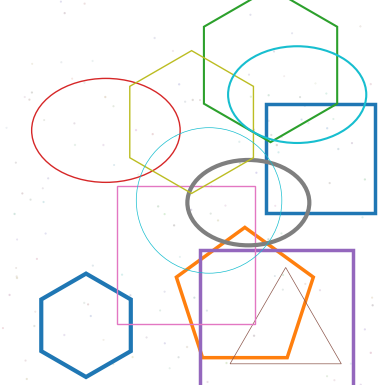[{"shape": "square", "thickness": 2.5, "radius": 0.71, "center": [0.833, 0.588]}, {"shape": "hexagon", "thickness": 3, "radius": 0.67, "center": [0.223, 0.155]}, {"shape": "pentagon", "thickness": 2.5, "radius": 0.94, "center": [0.636, 0.222]}, {"shape": "hexagon", "thickness": 1.5, "radius": 1.0, "center": [0.703, 0.831]}, {"shape": "oval", "thickness": 1, "radius": 0.96, "center": [0.275, 0.661]}, {"shape": "square", "thickness": 2.5, "radius": 1.0, "center": [0.718, 0.151]}, {"shape": "triangle", "thickness": 0.5, "radius": 0.83, "center": [0.742, 0.138]}, {"shape": "square", "thickness": 1, "radius": 0.9, "center": [0.482, 0.338]}, {"shape": "oval", "thickness": 3, "radius": 0.79, "center": [0.645, 0.474]}, {"shape": "hexagon", "thickness": 1, "radius": 0.93, "center": [0.498, 0.683]}, {"shape": "oval", "thickness": 1.5, "radius": 0.9, "center": [0.772, 0.754]}, {"shape": "circle", "thickness": 0.5, "radius": 0.95, "center": [0.543, 0.479]}]